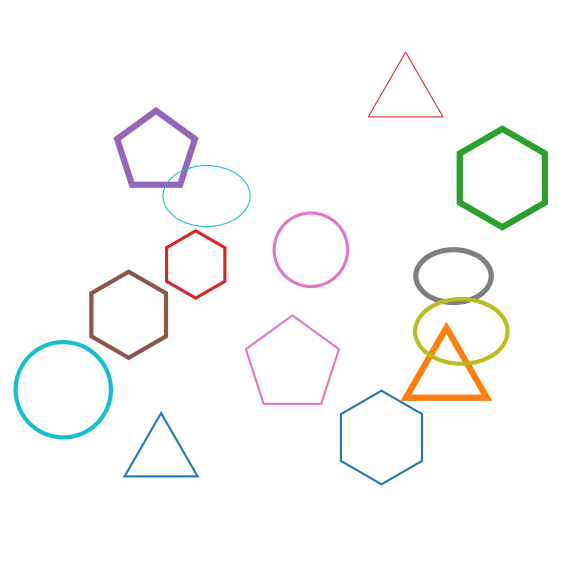[{"shape": "hexagon", "thickness": 1, "radius": 0.41, "center": [0.661, 0.242]}, {"shape": "triangle", "thickness": 1, "radius": 0.37, "center": [0.279, 0.211]}, {"shape": "triangle", "thickness": 3, "radius": 0.4, "center": [0.773, 0.351]}, {"shape": "hexagon", "thickness": 3, "radius": 0.43, "center": [0.87, 0.691]}, {"shape": "hexagon", "thickness": 1.5, "radius": 0.29, "center": [0.339, 0.541]}, {"shape": "triangle", "thickness": 0.5, "radius": 0.37, "center": [0.702, 0.834]}, {"shape": "pentagon", "thickness": 3, "radius": 0.35, "center": [0.27, 0.737]}, {"shape": "hexagon", "thickness": 2, "radius": 0.37, "center": [0.223, 0.454]}, {"shape": "pentagon", "thickness": 1, "radius": 0.42, "center": [0.506, 0.368]}, {"shape": "circle", "thickness": 1.5, "radius": 0.32, "center": [0.538, 0.567]}, {"shape": "oval", "thickness": 2.5, "radius": 0.33, "center": [0.785, 0.521]}, {"shape": "oval", "thickness": 2, "radius": 0.4, "center": [0.799, 0.425]}, {"shape": "circle", "thickness": 2, "radius": 0.41, "center": [0.11, 0.324]}, {"shape": "oval", "thickness": 0.5, "radius": 0.38, "center": [0.358, 0.66]}]